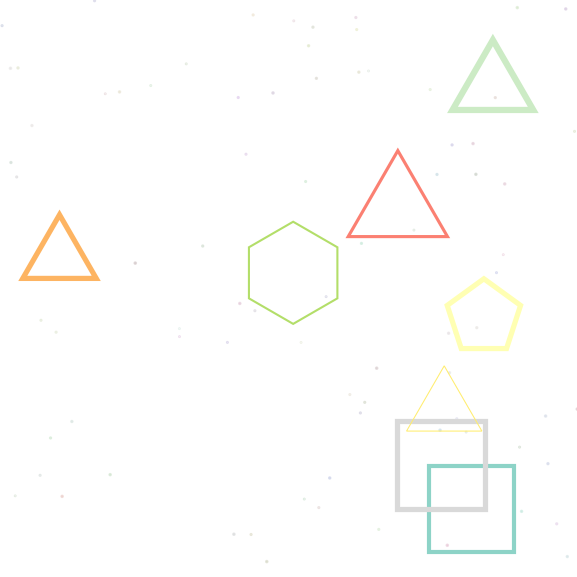[{"shape": "square", "thickness": 2, "radius": 0.37, "center": [0.816, 0.118]}, {"shape": "pentagon", "thickness": 2.5, "radius": 0.33, "center": [0.838, 0.45]}, {"shape": "triangle", "thickness": 1.5, "radius": 0.5, "center": [0.689, 0.639]}, {"shape": "triangle", "thickness": 2.5, "radius": 0.37, "center": [0.103, 0.554]}, {"shape": "hexagon", "thickness": 1, "radius": 0.44, "center": [0.508, 0.527]}, {"shape": "square", "thickness": 2.5, "radius": 0.38, "center": [0.764, 0.194]}, {"shape": "triangle", "thickness": 3, "radius": 0.4, "center": [0.853, 0.849]}, {"shape": "triangle", "thickness": 0.5, "radius": 0.38, "center": [0.769, 0.29]}]